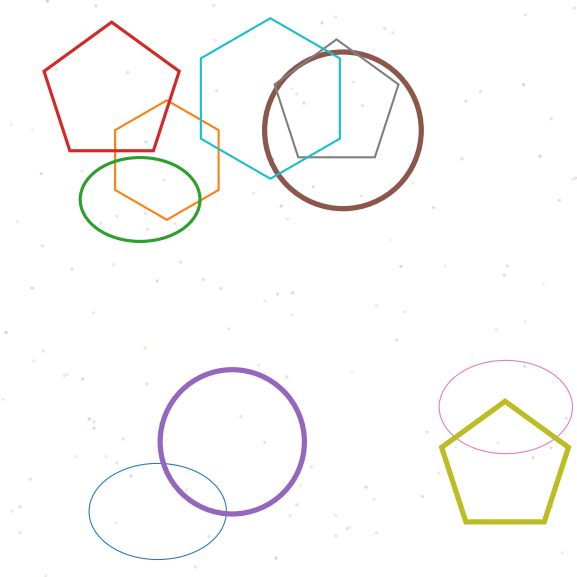[{"shape": "oval", "thickness": 0.5, "radius": 0.59, "center": [0.273, 0.113]}, {"shape": "hexagon", "thickness": 1, "radius": 0.52, "center": [0.289, 0.722]}, {"shape": "oval", "thickness": 1.5, "radius": 0.52, "center": [0.243, 0.654]}, {"shape": "pentagon", "thickness": 1.5, "radius": 0.62, "center": [0.193, 0.838]}, {"shape": "circle", "thickness": 2.5, "radius": 0.62, "center": [0.402, 0.234]}, {"shape": "circle", "thickness": 2.5, "radius": 0.68, "center": [0.594, 0.773]}, {"shape": "oval", "thickness": 0.5, "radius": 0.58, "center": [0.876, 0.294]}, {"shape": "pentagon", "thickness": 1, "radius": 0.56, "center": [0.583, 0.818]}, {"shape": "pentagon", "thickness": 2.5, "radius": 0.58, "center": [0.875, 0.189]}, {"shape": "hexagon", "thickness": 1, "radius": 0.69, "center": [0.468, 0.829]}]